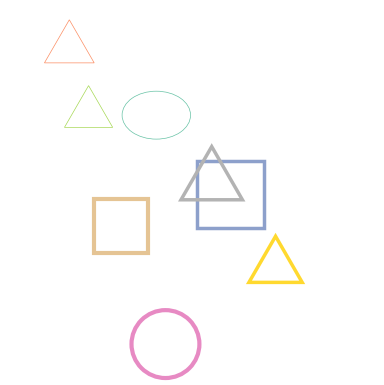[{"shape": "oval", "thickness": 0.5, "radius": 0.44, "center": [0.406, 0.701]}, {"shape": "triangle", "thickness": 0.5, "radius": 0.37, "center": [0.18, 0.874]}, {"shape": "square", "thickness": 2.5, "radius": 0.44, "center": [0.598, 0.494]}, {"shape": "circle", "thickness": 3, "radius": 0.44, "center": [0.43, 0.106]}, {"shape": "triangle", "thickness": 0.5, "radius": 0.36, "center": [0.23, 0.705]}, {"shape": "triangle", "thickness": 2.5, "radius": 0.4, "center": [0.716, 0.306]}, {"shape": "square", "thickness": 3, "radius": 0.35, "center": [0.314, 0.412]}, {"shape": "triangle", "thickness": 2.5, "radius": 0.46, "center": [0.55, 0.527]}]